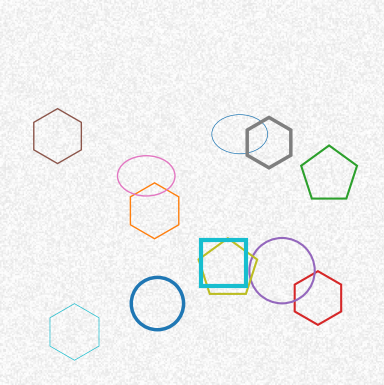[{"shape": "oval", "thickness": 0.5, "radius": 0.36, "center": [0.623, 0.651]}, {"shape": "circle", "thickness": 2.5, "radius": 0.34, "center": [0.409, 0.212]}, {"shape": "hexagon", "thickness": 1, "radius": 0.36, "center": [0.402, 0.452]}, {"shape": "pentagon", "thickness": 1.5, "radius": 0.38, "center": [0.855, 0.546]}, {"shape": "hexagon", "thickness": 1.5, "radius": 0.35, "center": [0.826, 0.226]}, {"shape": "circle", "thickness": 1.5, "radius": 0.42, "center": [0.733, 0.297]}, {"shape": "hexagon", "thickness": 1, "radius": 0.36, "center": [0.15, 0.647]}, {"shape": "oval", "thickness": 1, "radius": 0.37, "center": [0.38, 0.543]}, {"shape": "hexagon", "thickness": 2.5, "radius": 0.33, "center": [0.699, 0.63]}, {"shape": "pentagon", "thickness": 1.5, "radius": 0.4, "center": [0.592, 0.301]}, {"shape": "hexagon", "thickness": 0.5, "radius": 0.37, "center": [0.193, 0.138]}, {"shape": "square", "thickness": 3, "radius": 0.3, "center": [0.581, 0.316]}]